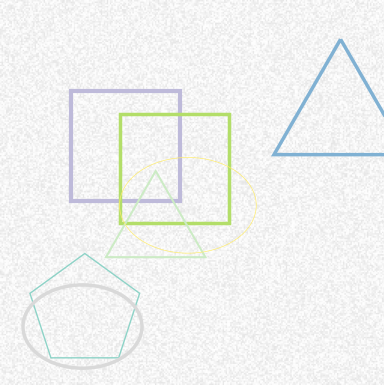[{"shape": "pentagon", "thickness": 1, "radius": 0.75, "center": [0.22, 0.192]}, {"shape": "square", "thickness": 3, "radius": 0.71, "center": [0.326, 0.622]}, {"shape": "triangle", "thickness": 2.5, "radius": 1.0, "center": [0.885, 0.698]}, {"shape": "square", "thickness": 2.5, "radius": 0.71, "center": [0.453, 0.563]}, {"shape": "oval", "thickness": 2.5, "radius": 0.77, "center": [0.214, 0.152]}, {"shape": "triangle", "thickness": 1.5, "radius": 0.75, "center": [0.404, 0.407]}, {"shape": "oval", "thickness": 0.5, "radius": 0.89, "center": [0.488, 0.467]}]